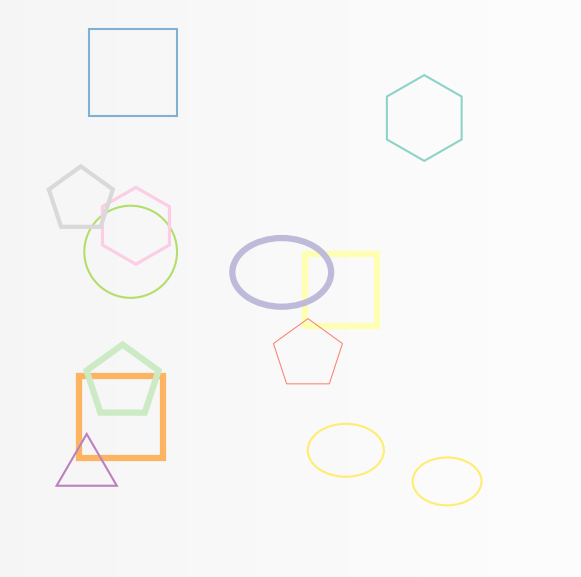[{"shape": "hexagon", "thickness": 1, "radius": 0.37, "center": [0.73, 0.795]}, {"shape": "square", "thickness": 3, "radius": 0.31, "center": [0.587, 0.497]}, {"shape": "oval", "thickness": 3, "radius": 0.42, "center": [0.485, 0.527]}, {"shape": "pentagon", "thickness": 0.5, "radius": 0.31, "center": [0.53, 0.385]}, {"shape": "square", "thickness": 1, "radius": 0.38, "center": [0.228, 0.874]}, {"shape": "square", "thickness": 3, "radius": 0.36, "center": [0.208, 0.277]}, {"shape": "circle", "thickness": 1, "radius": 0.4, "center": [0.225, 0.563]}, {"shape": "hexagon", "thickness": 1.5, "radius": 0.33, "center": [0.234, 0.608]}, {"shape": "pentagon", "thickness": 2, "radius": 0.29, "center": [0.139, 0.653]}, {"shape": "triangle", "thickness": 1, "radius": 0.3, "center": [0.149, 0.188]}, {"shape": "pentagon", "thickness": 3, "radius": 0.33, "center": [0.211, 0.337]}, {"shape": "oval", "thickness": 1, "radius": 0.3, "center": [0.769, 0.166]}, {"shape": "oval", "thickness": 1, "radius": 0.33, "center": [0.595, 0.219]}]